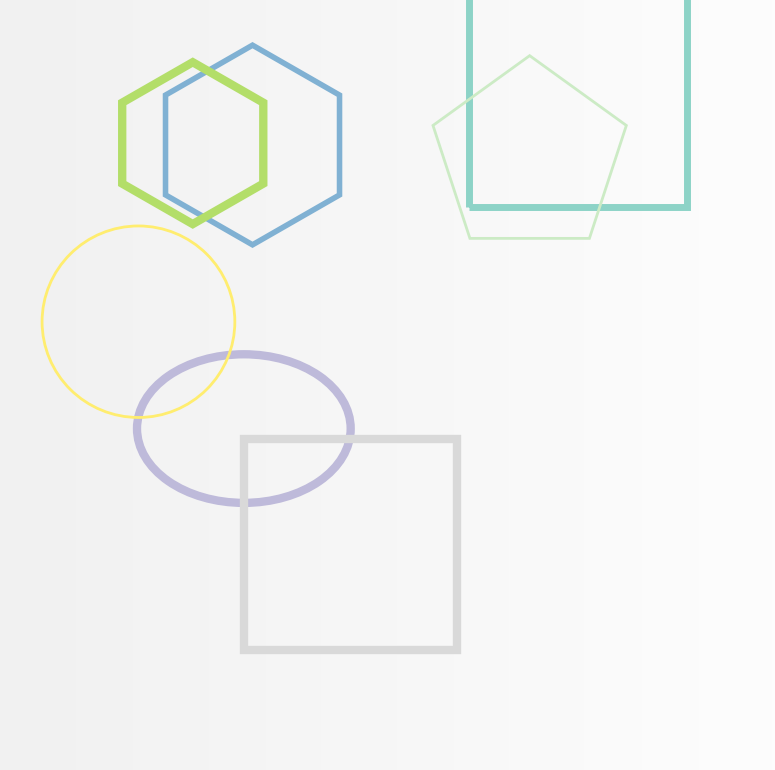[{"shape": "square", "thickness": 2.5, "radius": 0.7, "center": [0.745, 0.872]}, {"shape": "oval", "thickness": 3, "radius": 0.69, "center": [0.315, 0.443]}, {"shape": "hexagon", "thickness": 2, "radius": 0.65, "center": [0.326, 0.812]}, {"shape": "hexagon", "thickness": 3, "radius": 0.53, "center": [0.249, 0.814]}, {"shape": "square", "thickness": 3, "radius": 0.69, "center": [0.452, 0.293]}, {"shape": "pentagon", "thickness": 1, "radius": 0.66, "center": [0.683, 0.797]}, {"shape": "circle", "thickness": 1, "radius": 0.62, "center": [0.179, 0.582]}]